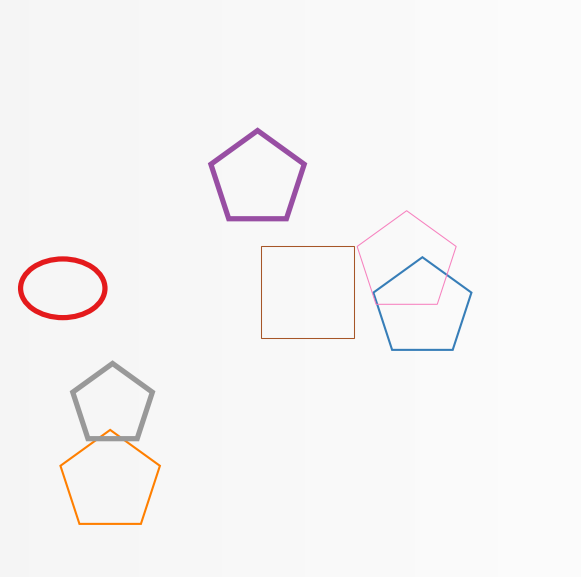[{"shape": "oval", "thickness": 2.5, "radius": 0.36, "center": [0.108, 0.5]}, {"shape": "pentagon", "thickness": 1, "radius": 0.44, "center": [0.727, 0.465]}, {"shape": "pentagon", "thickness": 2.5, "radius": 0.42, "center": [0.443, 0.689]}, {"shape": "pentagon", "thickness": 1, "radius": 0.45, "center": [0.19, 0.165]}, {"shape": "square", "thickness": 0.5, "radius": 0.4, "center": [0.528, 0.493]}, {"shape": "pentagon", "thickness": 0.5, "radius": 0.45, "center": [0.7, 0.545]}, {"shape": "pentagon", "thickness": 2.5, "radius": 0.36, "center": [0.194, 0.298]}]